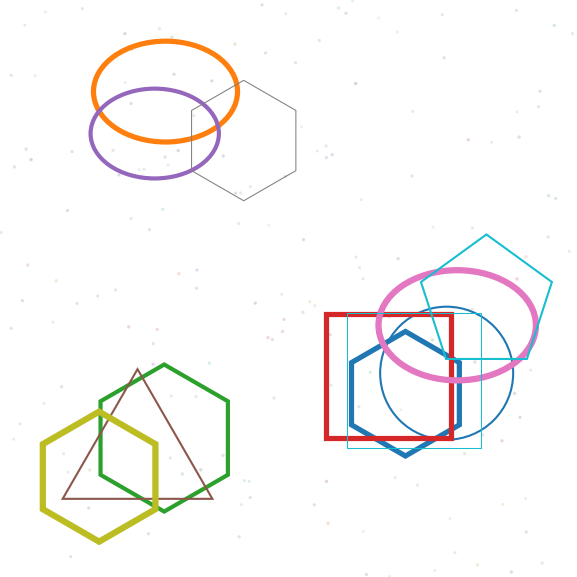[{"shape": "hexagon", "thickness": 2.5, "radius": 0.54, "center": [0.702, 0.317]}, {"shape": "circle", "thickness": 1, "radius": 0.58, "center": [0.773, 0.353]}, {"shape": "oval", "thickness": 2.5, "radius": 0.62, "center": [0.287, 0.841]}, {"shape": "hexagon", "thickness": 2, "radius": 0.64, "center": [0.284, 0.241]}, {"shape": "square", "thickness": 2.5, "radius": 0.54, "center": [0.673, 0.348]}, {"shape": "oval", "thickness": 2, "radius": 0.56, "center": [0.268, 0.768]}, {"shape": "triangle", "thickness": 1, "radius": 0.75, "center": [0.238, 0.21]}, {"shape": "oval", "thickness": 3, "radius": 0.68, "center": [0.792, 0.436]}, {"shape": "hexagon", "thickness": 0.5, "radius": 0.52, "center": [0.422, 0.756]}, {"shape": "hexagon", "thickness": 3, "radius": 0.56, "center": [0.172, 0.174]}, {"shape": "pentagon", "thickness": 1, "radius": 0.6, "center": [0.842, 0.474]}, {"shape": "square", "thickness": 0.5, "radius": 0.58, "center": [0.717, 0.34]}]